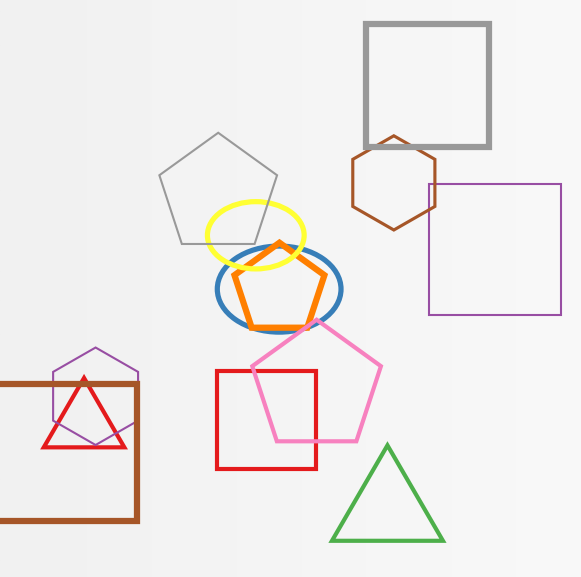[{"shape": "triangle", "thickness": 2, "radius": 0.4, "center": [0.145, 0.265]}, {"shape": "square", "thickness": 2, "radius": 0.43, "center": [0.459, 0.272]}, {"shape": "oval", "thickness": 2.5, "radius": 0.53, "center": [0.48, 0.499]}, {"shape": "triangle", "thickness": 2, "radius": 0.55, "center": [0.667, 0.118]}, {"shape": "square", "thickness": 1, "radius": 0.57, "center": [0.852, 0.567]}, {"shape": "hexagon", "thickness": 1, "radius": 0.42, "center": [0.164, 0.313]}, {"shape": "pentagon", "thickness": 3, "radius": 0.41, "center": [0.481, 0.498]}, {"shape": "oval", "thickness": 2.5, "radius": 0.42, "center": [0.44, 0.592]}, {"shape": "square", "thickness": 3, "radius": 0.59, "center": [0.117, 0.216]}, {"shape": "hexagon", "thickness": 1.5, "radius": 0.41, "center": [0.678, 0.682]}, {"shape": "pentagon", "thickness": 2, "radius": 0.58, "center": [0.545, 0.329]}, {"shape": "square", "thickness": 3, "radius": 0.53, "center": [0.735, 0.851]}, {"shape": "pentagon", "thickness": 1, "radius": 0.53, "center": [0.375, 0.663]}]